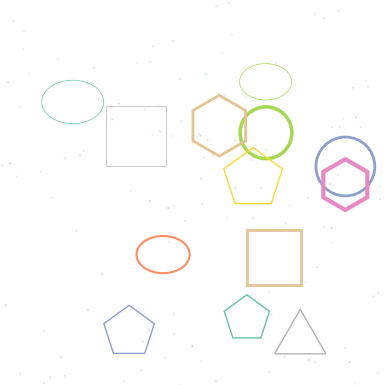[{"shape": "pentagon", "thickness": 1, "radius": 0.31, "center": [0.641, 0.172]}, {"shape": "oval", "thickness": 0.5, "radius": 0.4, "center": [0.189, 0.735]}, {"shape": "oval", "thickness": 1.5, "radius": 0.35, "center": [0.424, 0.339]}, {"shape": "pentagon", "thickness": 1, "radius": 0.35, "center": [0.335, 0.138]}, {"shape": "circle", "thickness": 2, "radius": 0.38, "center": [0.897, 0.568]}, {"shape": "hexagon", "thickness": 3, "radius": 0.33, "center": [0.897, 0.521]}, {"shape": "oval", "thickness": 0.5, "radius": 0.34, "center": [0.69, 0.788]}, {"shape": "circle", "thickness": 2.5, "radius": 0.34, "center": [0.691, 0.655]}, {"shape": "pentagon", "thickness": 1, "radius": 0.4, "center": [0.657, 0.536]}, {"shape": "square", "thickness": 2, "radius": 0.36, "center": [0.711, 0.331]}, {"shape": "hexagon", "thickness": 2, "radius": 0.39, "center": [0.57, 0.673]}, {"shape": "triangle", "thickness": 1, "radius": 0.39, "center": [0.78, 0.119]}, {"shape": "square", "thickness": 0.5, "radius": 0.39, "center": [0.353, 0.646]}]